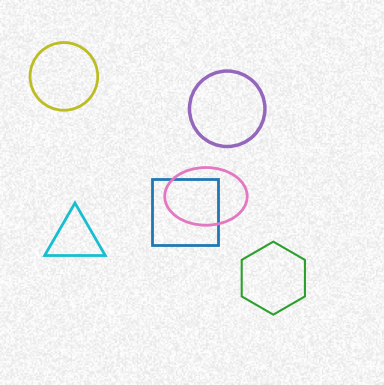[{"shape": "square", "thickness": 2, "radius": 0.43, "center": [0.481, 0.45]}, {"shape": "hexagon", "thickness": 1.5, "radius": 0.47, "center": [0.71, 0.278]}, {"shape": "circle", "thickness": 2.5, "radius": 0.49, "center": [0.59, 0.717]}, {"shape": "oval", "thickness": 2, "radius": 0.54, "center": [0.535, 0.49]}, {"shape": "circle", "thickness": 2, "radius": 0.44, "center": [0.166, 0.802]}, {"shape": "triangle", "thickness": 2, "radius": 0.45, "center": [0.195, 0.382]}]